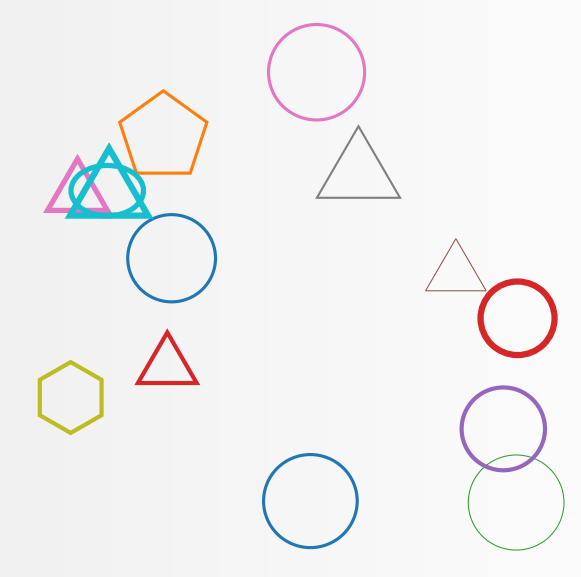[{"shape": "circle", "thickness": 1.5, "radius": 0.4, "center": [0.534, 0.131]}, {"shape": "circle", "thickness": 1.5, "radius": 0.38, "center": [0.295, 0.552]}, {"shape": "pentagon", "thickness": 1.5, "radius": 0.39, "center": [0.281, 0.763]}, {"shape": "circle", "thickness": 0.5, "radius": 0.41, "center": [0.888, 0.129]}, {"shape": "circle", "thickness": 3, "radius": 0.32, "center": [0.89, 0.448]}, {"shape": "triangle", "thickness": 2, "radius": 0.29, "center": [0.288, 0.365]}, {"shape": "circle", "thickness": 2, "radius": 0.36, "center": [0.866, 0.257]}, {"shape": "triangle", "thickness": 0.5, "radius": 0.3, "center": [0.784, 0.526]}, {"shape": "triangle", "thickness": 2.5, "radius": 0.3, "center": [0.133, 0.665]}, {"shape": "circle", "thickness": 1.5, "radius": 0.41, "center": [0.545, 0.874]}, {"shape": "triangle", "thickness": 1, "radius": 0.41, "center": [0.617, 0.698]}, {"shape": "hexagon", "thickness": 2, "radius": 0.31, "center": [0.122, 0.311]}, {"shape": "triangle", "thickness": 3, "radius": 0.39, "center": [0.188, 0.665]}, {"shape": "oval", "thickness": 2.5, "radius": 0.31, "center": [0.185, 0.669]}]